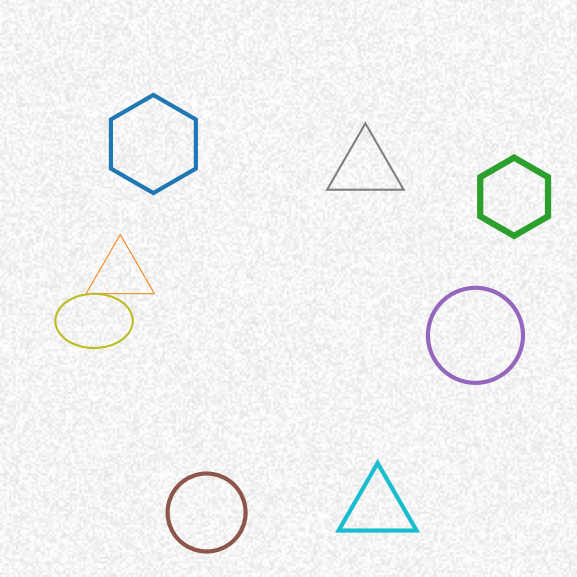[{"shape": "hexagon", "thickness": 2, "radius": 0.42, "center": [0.266, 0.75]}, {"shape": "triangle", "thickness": 0.5, "radius": 0.34, "center": [0.208, 0.525]}, {"shape": "hexagon", "thickness": 3, "radius": 0.34, "center": [0.89, 0.658]}, {"shape": "circle", "thickness": 2, "radius": 0.41, "center": [0.823, 0.418]}, {"shape": "circle", "thickness": 2, "radius": 0.34, "center": [0.358, 0.112]}, {"shape": "triangle", "thickness": 1, "radius": 0.38, "center": [0.633, 0.709]}, {"shape": "oval", "thickness": 1, "radius": 0.34, "center": [0.163, 0.443]}, {"shape": "triangle", "thickness": 2, "radius": 0.39, "center": [0.654, 0.119]}]